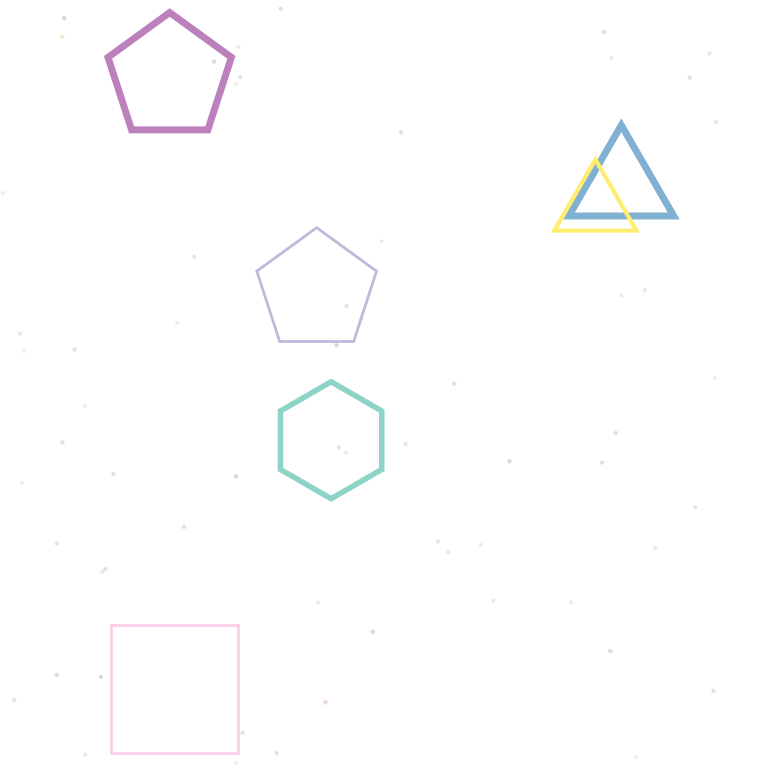[{"shape": "hexagon", "thickness": 2, "radius": 0.38, "center": [0.43, 0.428]}, {"shape": "pentagon", "thickness": 1, "radius": 0.41, "center": [0.411, 0.623]}, {"shape": "triangle", "thickness": 2.5, "radius": 0.39, "center": [0.807, 0.759]}, {"shape": "square", "thickness": 1, "radius": 0.41, "center": [0.226, 0.105]}, {"shape": "pentagon", "thickness": 2.5, "radius": 0.42, "center": [0.22, 0.899]}, {"shape": "triangle", "thickness": 1.5, "radius": 0.31, "center": [0.773, 0.731]}]